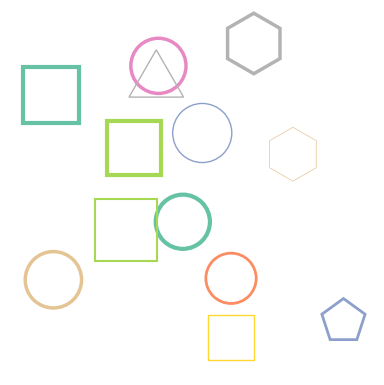[{"shape": "circle", "thickness": 3, "radius": 0.35, "center": [0.475, 0.424]}, {"shape": "square", "thickness": 3, "radius": 0.36, "center": [0.132, 0.753]}, {"shape": "circle", "thickness": 2, "radius": 0.33, "center": [0.6, 0.277]}, {"shape": "circle", "thickness": 1, "radius": 0.38, "center": [0.525, 0.655]}, {"shape": "pentagon", "thickness": 2, "radius": 0.29, "center": [0.892, 0.166]}, {"shape": "circle", "thickness": 2.5, "radius": 0.36, "center": [0.411, 0.829]}, {"shape": "square", "thickness": 3, "radius": 0.36, "center": [0.348, 0.616]}, {"shape": "square", "thickness": 1.5, "radius": 0.4, "center": [0.327, 0.403]}, {"shape": "square", "thickness": 1, "radius": 0.3, "center": [0.601, 0.123]}, {"shape": "hexagon", "thickness": 0.5, "radius": 0.35, "center": [0.761, 0.599]}, {"shape": "circle", "thickness": 2.5, "radius": 0.37, "center": [0.139, 0.273]}, {"shape": "triangle", "thickness": 1, "radius": 0.41, "center": [0.406, 0.789]}, {"shape": "hexagon", "thickness": 2.5, "radius": 0.39, "center": [0.659, 0.887]}]